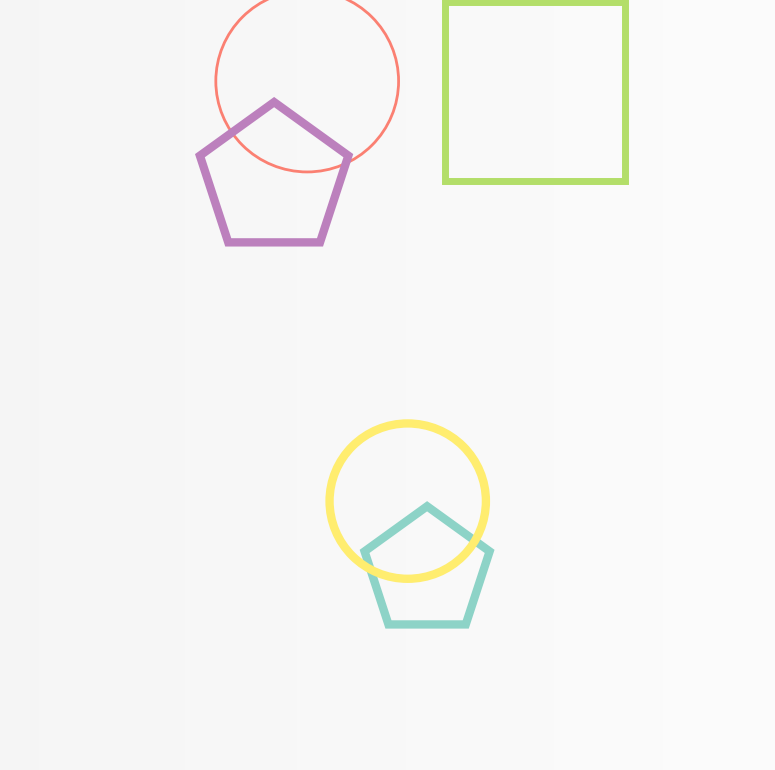[{"shape": "pentagon", "thickness": 3, "radius": 0.42, "center": [0.551, 0.258]}, {"shape": "circle", "thickness": 1, "radius": 0.59, "center": [0.396, 0.895]}, {"shape": "square", "thickness": 2.5, "radius": 0.58, "center": [0.691, 0.881]}, {"shape": "pentagon", "thickness": 3, "radius": 0.5, "center": [0.354, 0.767]}, {"shape": "circle", "thickness": 3, "radius": 0.5, "center": [0.526, 0.349]}]